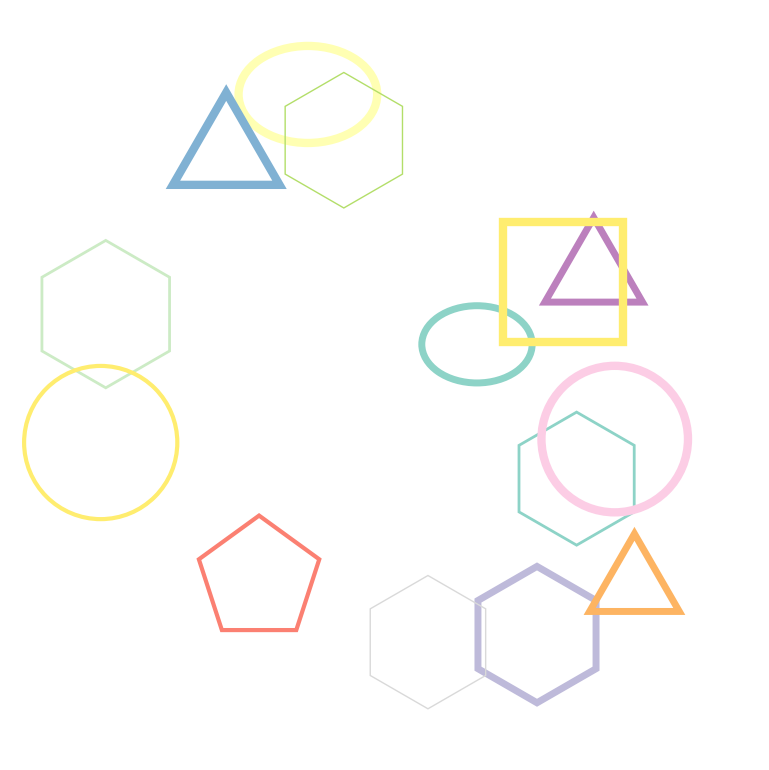[{"shape": "oval", "thickness": 2.5, "radius": 0.36, "center": [0.619, 0.553]}, {"shape": "hexagon", "thickness": 1, "radius": 0.43, "center": [0.749, 0.378]}, {"shape": "oval", "thickness": 3, "radius": 0.45, "center": [0.4, 0.877]}, {"shape": "hexagon", "thickness": 2.5, "radius": 0.44, "center": [0.697, 0.176]}, {"shape": "pentagon", "thickness": 1.5, "radius": 0.41, "center": [0.336, 0.248]}, {"shape": "triangle", "thickness": 3, "radius": 0.4, "center": [0.294, 0.8]}, {"shape": "triangle", "thickness": 2.5, "radius": 0.34, "center": [0.824, 0.24]}, {"shape": "hexagon", "thickness": 0.5, "radius": 0.44, "center": [0.447, 0.818]}, {"shape": "circle", "thickness": 3, "radius": 0.48, "center": [0.798, 0.43]}, {"shape": "hexagon", "thickness": 0.5, "radius": 0.43, "center": [0.556, 0.166]}, {"shape": "triangle", "thickness": 2.5, "radius": 0.37, "center": [0.771, 0.644]}, {"shape": "hexagon", "thickness": 1, "radius": 0.48, "center": [0.137, 0.592]}, {"shape": "circle", "thickness": 1.5, "radius": 0.5, "center": [0.131, 0.425]}, {"shape": "square", "thickness": 3, "radius": 0.39, "center": [0.732, 0.634]}]